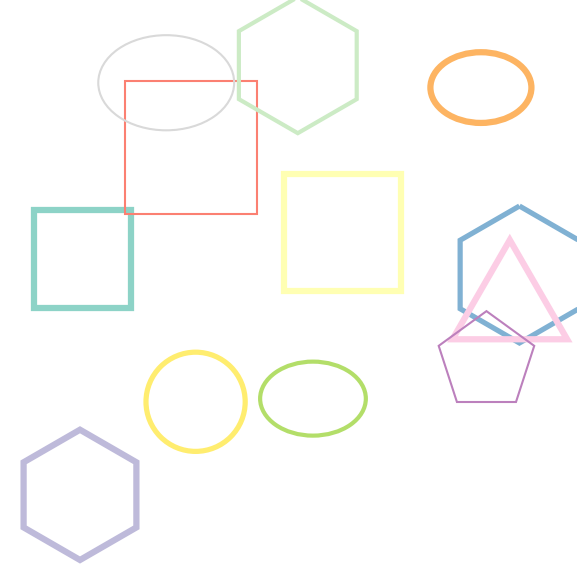[{"shape": "square", "thickness": 3, "radius": 0.42, "center": [0.143, 0.551]}, {"shape": "square", "thickness": 3, "radius": 0.51, "center": [0.593, 0.597]}, {"shape": "hexagon", "thickness": 3, "radius": 0.56, "center": [0.139, 0.142]}, {"shape": "square", "thickness": 1, "radius": 0.57, "center": [0.331, 0.743]}, {"shape": "hexagon", "thickness": 2.5, "radius": 0.59, "center": [0.899, 0.524]}, {"shape": "oval", "thickness": 3, "radius": 0.44, "center": [0.833, 0.847]}, {"shape": "oval", "thickness": 2, "radius": 0.46, "center": [0.542, 0.309]}, {"shape": "triangle", "thickness": 3, "radius": 0.57, "center": [0.883, 0.469]}, {"shape": "oval", "thickness": 1, "radius": 0.59, "center": [0.288, 0.856]}, {"shape": "pentagon", "thickness": 1, "radius": 0.43, "center": [0.842, 0.373]}, {"shape": "hexagon", "thickness": 2, "radius": 0.59, "center": [0.516, 0.886]}, {"shape": "circle", "thickness": 2.5, "radius": 0.43, "center": [0.339, 0.303]}]